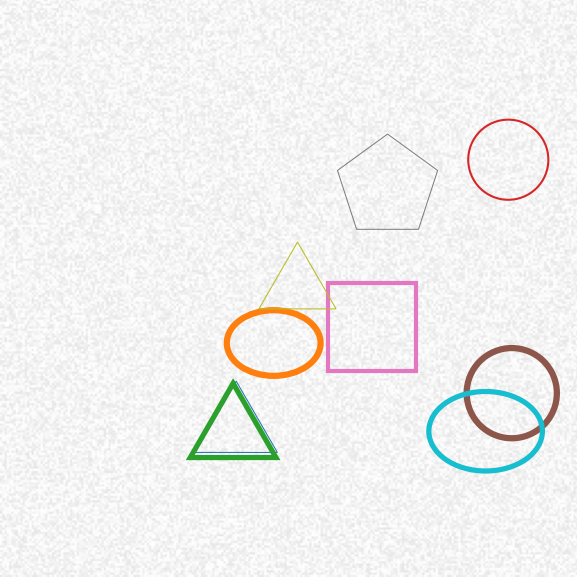[{"shape": "triangle", "thickness": 0.5, "radius": 0.41, "center": [0.409, 0.257]}, {"shape": "oval", "thickness": 3, "radius": 0.41, "center": [0.474, 0.405]}, {"shape": "triangle", "thickness": 2.5, "radius": 0.43, "center": [0.404, 0.25]}, {"shape": "circle", "thickness": 1, "radius": 0.35, "center": [0.88, 0.723]}, {"shape": "circle", "thickness": 3, "radius": 0.39, "center": [0.886, 0.318]}, {"shape": "square", "thickness": 2, "radius": 0.38, "center": [0.644, 0.433]}, {"shape": "pentagon", "thickness": 0.5, "radius": 0.46, "center": [0.671, 0.676]}, {"shape": "triangle", "thickness": 0.5, "radius": 0.39, "center": [0.515, 0.503]}, {"shape": "oval", "thickness": 2.5, "radius": 0.49, "center": [0.841, 0.252]}]